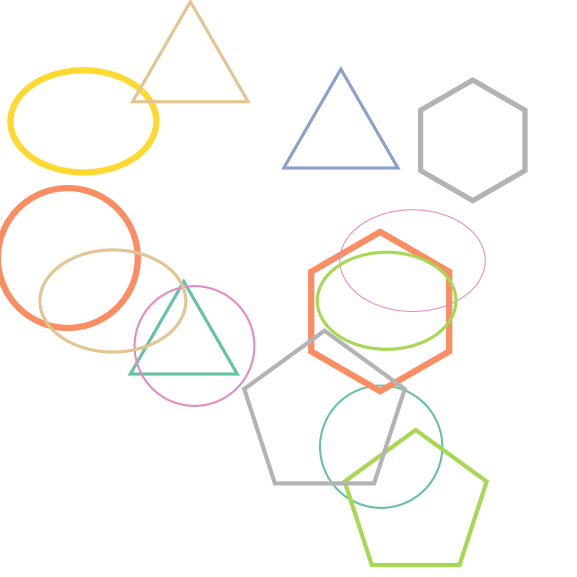[{"shape": "circle", "thickness": 1, "radius": 0.53, "center": [0.66, 0.226]}, {"shape": "triangle", "thickness": 1.5, "radius": 0.53, "center": [0.318, 0.405]}, {"shape": "circle", "thickness": 3, "radius": 0.61, "center": [0.117, 0.552]}, {"shape": "hexagon", "thickness": 3, "radius": 0.69, "center": [0.658, 0.46]}, {"shape": "triangle", "thickness": 1.5, "radius": 0.57, "center": [0.59, 0.765]}, {"shape": "circle", "thickness": 1, "radius": 0.52, "center": [0.337, 0.4]}, {"shape": "oval", "thickness": 0.5, "radius": 0.63, "center": [0.714, 0.548]}, {"shape": "oval", "thickness": 1.5, "radius": 0.6, "center": [0.669, 0.478]}, {"shape": "pentagon", "thickness": 2, "radius": 0.65, "center": [0.72, 0.125]}, {"shape": "oval", "thickness": 3, "radius": 0.63, "center": [0.144, 0.789]}, {"shape": "triangle", "thickness": 1.5, "radius": 0.58, "center": [0.33, 0.881]}, {"shape": "oval", "thickness": 1.5, "radius": 0.63, "center": [0.195, 0.478]}, {"shape": "hexagon", "thickness": 2.5, "radius": 0.52, "center": [0.819, 0.756]}, {"shape": "pentagon", "thickness": 2, "radius": 0.73, "center": [0.562, 0.28]}]